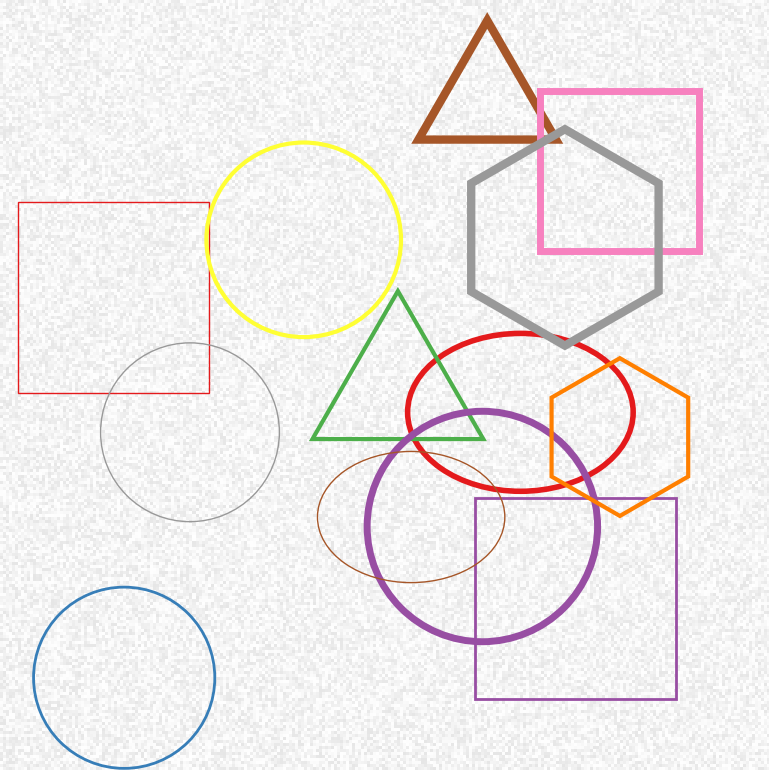[{"shape": "oval", "thickness": 2, "radius": 0.73, "center": [0.676, 0.464]}, {"shape": "square", "thickness": 0.5, "radius": 0.62, "center": [0.148, 0.613]}, {"shape": "circle", "thickness": 1, "radius": 0.59, "center": [0.161, 0.12]}, {"shape": "triangle", "thickness": 1.5, "radius": 0.64, "center": [0.517, 0.494]}, {"shape": "circle", "thickness": 2.5, "radius": 0.75, "center": [0.626, 0.316]}, {"shape": "square", "thickness": 1, "radius": 0.65, "center": [0.747, 0.222]}, {"shape": "hexagon", "thickness": 1.5, "radius": 0.51, "center": [0.805, 0.432]}, {"shape": "circle", "thickness": 1.5, "radius": 0.63, "center": [0.394, 0.689]}, {"shape": "oval", "thickness": 0.5, "radius": 0.61, "center": [0.534, 0.329]}, {"shape": "triangle", "thickness": 3, "radius": 0.52, "center": [0.633, 0.87]}, {"shape": "square", "thickness": 2.5, "radius": 0.52, "center": [0.805, 0.778]}, {"shape": "hexagon", "thickness": 3, "radius": 0.7, "center": [0.734, 0.692]}, {"shape": "circle", "thickness": 0.5, "radius": 0.58, "center": [0.247, 0.439]}]